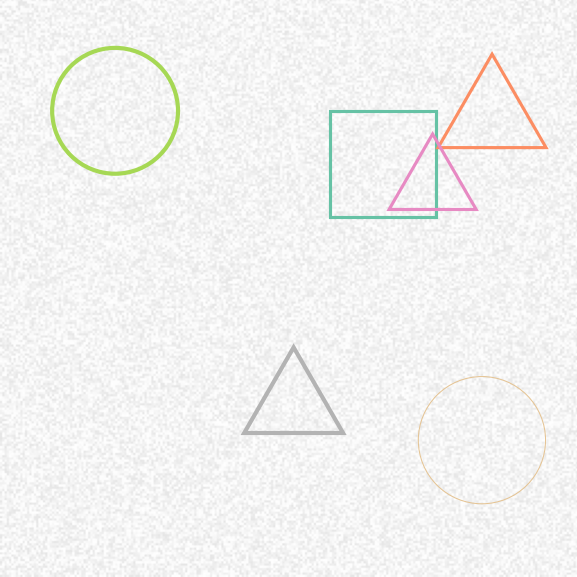[{"shape": "square", "thickness": 1.5, "radius": 0.46, "center": [0.664, 0.716]}, {"shape": "triangle", "thickness": 1.5, "radius": 0.54, "center": [0.852, 0.797]}, {"shape": "triangle", "thickness": 1.5, "radius": 0.44, "center": [0.749, 0.68]}, {"shape": "circle", "thickness": 2, "radius": 0.54, "center": [0.199, 0.807]}, {"shape": "circle", "thickness": 0.5, "radius": 0.55, "center": [0.835, 0.237]}, {"shape": "triangle", "thickness": 2, "radius": 0.49, "center": [0.508, 0.299]}]